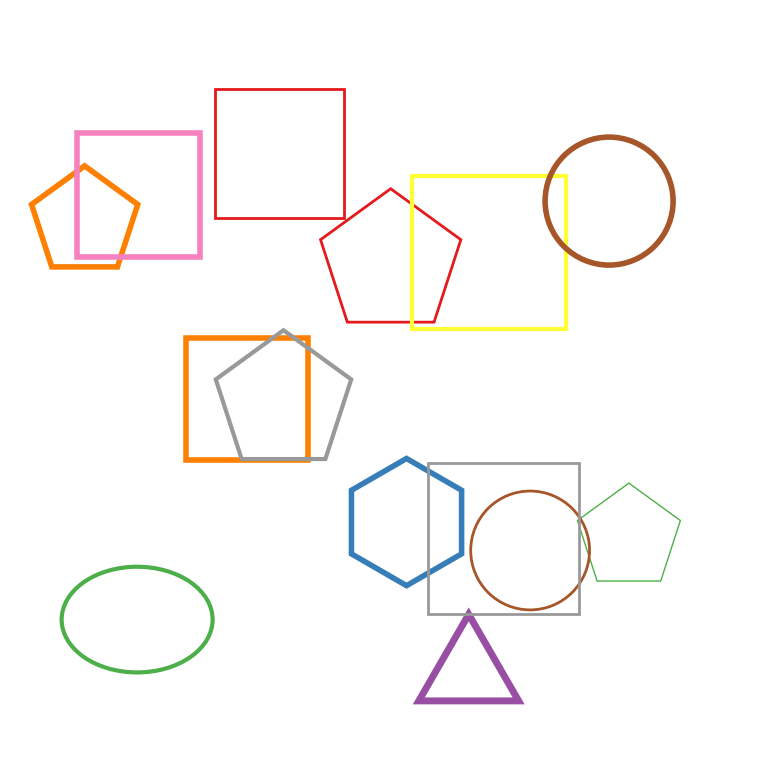[{"shape": "pentagon", "thickness": 1, "radius": 0.48, "center": [0.507, 0.659]}, {"shape": "square", "thickness": 1, "radius": 0.42, "center": [0.363, 0.801]}, {"shape": "hexagon", "thickness": 2, "radius": 0.41, "center": [0.528, 0.322]}, {"shape": "oval", "thickness": 1.5, "radius": 0.49, "center": [0.178, 0.195]}, {"shape": "pentagon", "thickness": 0.5, "radius": 0.35, "center": [0.817, 0.302]}, {"shape": "triangle", "thickness": 2.5, "radius": 0.37, "center": [0.609, 0.127]}, {"shape": "pentagon", "thickness": 2, "radius": 0.36, "center": [0.11, 0.712]}, {"shape": "square", "thickness": 2, "radius": 0.4, "center": [0.321, 0.481]}, {"shape": "square", "thickness": 1.5, "radius": 0.5, "center": [0.635, 0.672]}, {"shape": "circle", "thickness": 2, "radius": 0.42, "center": [0.791, 0.739]}, {"shape": "circle", "thickness": 1, "radius": 0.39, "center": [0.688, 0.285]}, {"shape": "square", "thickness": 2, "radius": 0.4, "center": [0.18, 0.747]}, {"shape": "pentagon", "thickness": 1.5, "radius": 0.46, "center": [0.368, 0.479]}, {"shape": "square", "thickness": 1, "radius": 0.49, "center": [0.654, 0.3]}]